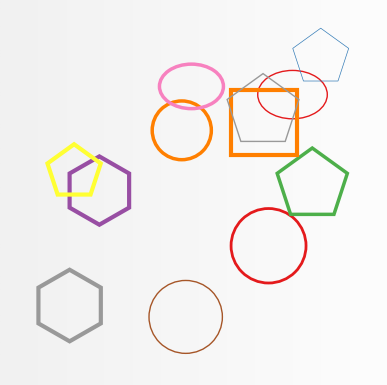[{"shape": "circle", "thickness": 2, "radius": 0.48, "center": [0.693, 0.362]}, {"shape": "oval", "thickness": 1, "radius": 0.45, "center": [0.755, 0.754]}, {"shape": "pentagon", "thickness": 0.5, "radius": 0.38, "center": [0.828, 0.851]}, {"shape": "pentagon", "thickness": 2.5, "radius": 0.48, "center": [0.806, 0.52]}, {"shape": "hexagon", "thickness": 3, "radius": 0.44, "center": [0.256, 0.505]}, {"shape": "square", "thickness": 3, "radius": 0.43, "center": [0.681, 0.682]}, {"shape": "circle", "thickness": 2.5, "radius": 0.38, "center": [0.469, 0.661]}, {"shape": "pentagon", "thickness": 3, "radius": 0.36, "center": [0.191, 0.553]}, {"shape": "circle", "thickness": 1, "radius": 0.47, "center": [0.479, 0.177]}, {"shape": "oval", "thickness": 2.5, "radius": 0.41, "center": [0.494, 0.776]}, {"shape": "pentagon", "thickness": 1, "radius": 0.49, "center": [0.679, 0.711]}, {"shape": "hexagon", "thickness": 3, "radius": 0.46, "center": [0.18, 0.206]}]